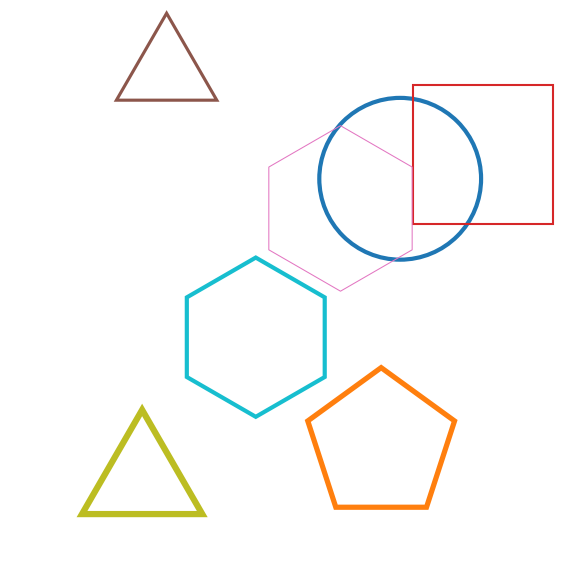[{"shape": "circle", "thickness": 2, "radius": 0.7, "center": [0.693, 0.69]}, {"shape": "pentagon", "thickness": 2.5, "radius": 0.67, "center": [0.66, 0.229]}, {"shape": "square", "thickness": 1, "radius": 0.6, "center": [0.837, 0.732]}, {"shape": "triangle", "thickness": 1.5, "radius": 0.5, "center": [0.288, 0.876]}, {"shape": "hexagon", "thickness": 0.5, "radius": 0.72, "center": [0.59, 0.638]}, {"shape": "triangle", "thickness": 3, "radius": 0.6, "center": [0.246, 0.169]}, {"shape": "hexagon", "thickness": 2, "radius": 0.69, "center": [0.443, 0.415]}]